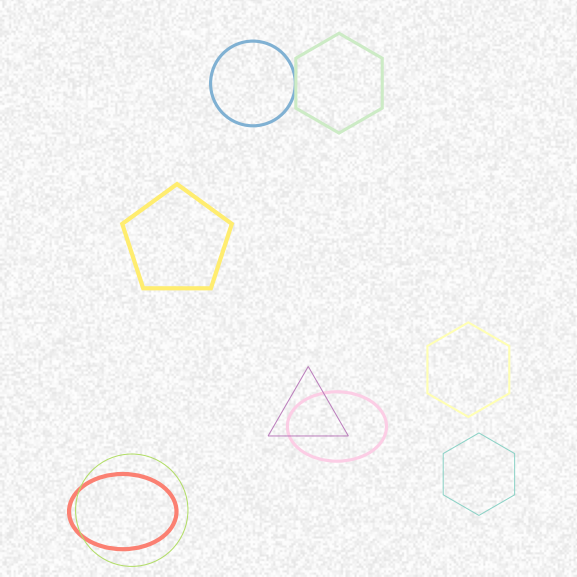[{"shape": "hexagon", "thickness": 0.5, "radius": 0.36, "center": [0.829, 0.178]}, {"shape": "hexagon", "thickness": 1, "radius": 0.41, "center": [0.811, 0.359]}, {"shape": "oval", "thickness": 2, "radius": 0.47, "center": [0.213, 0.113]}, {"shape": "circle", "thickness": 1.5, "radius": 0.37, "center": [0.438, 0.855]}, {"shape": "circle", "thickness": 0.5, "radius": 0.49, "center": [0.228, 0.116]}, {"shape": "oval", "thickness": 1.5, "radius": 0.43, "center": [0.583, 0.261]}, {"shape": "triangle", "thickness": 0.5, "radius": 0.4, "center": [0.534, 0.284]}, {"shape": "hexagon", "thickness": 1.5, "radius": 0.43, "center": [0.587, 0.855]}, {"shape": "pentagon", "thickness": 2, "radius": 0.5, "center": [0.307, 0.581]}]